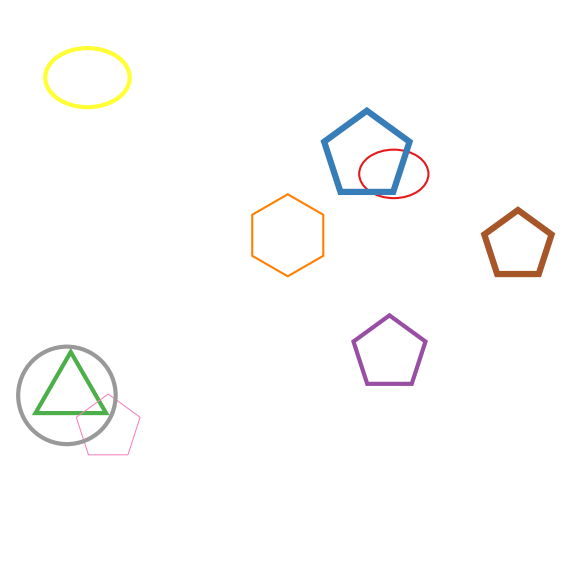[{"shape": "oval", "thickness": 1, "radius": 0.3, "center": [0.682, 0.698]}, {"shape": "pentagon", "thickness": 3, "radius": 0.39, "center": [0.635, 0.73]}, {"shape": "triangle", "thickness": 2, "radius": 0.35, "center": [0.123, 0.319]}, {"shape": "pentagon", "thickness": 2, "radius": 0.33, "center": [0.674, 0.387]}, {"shape": "hexagon", "thickness": 1, "radius": 0.36, "center": [0.498, 0.592]}, {"shape": "oval", "thickness": 2, "radius": 0.37, "center": [0.151, 0.865]}, {"shape": "pentagon", "thickness": 3, "radius": 0.31, "center": [0.897, 0.574]}, {"shape": "pentagon", "thickness": 0.5, "radius": 0.29, "center": [0.187, 0.259]}, {"shape": "circle", "thickness": 2, "radius": 0.42, "center": [0.116, 0.314]}]